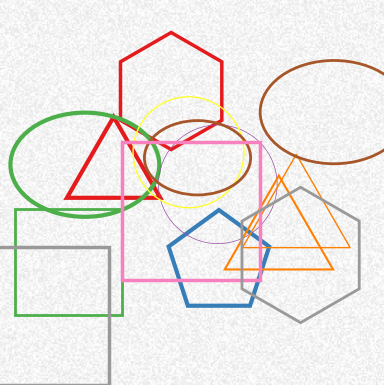[{"shape": "hexagon", "thickness": 2.5, "radius": 0.76, "center": [0.445, 0.764]}, {"shape": "triangle", "thickness": 3, "radius": 0.7, "center": [0.295, 0.556]}, {"shape": "pentagon", "thickness": 3, "radius": 0.69, "center": [0.569, 0.317]}, {"shape": "square", "thickness": 2, "radius": 0.69, "center": [0.178, 0.32]}, {"shape": "oval", "thickness": 3, "radius": 0.97, "center": [0.22, 0.572]}, {"shape": "circle", "thickness": 0.5, "radius": 0.77, "center": [0.566, 0.521]}, {"shape": "triangle", "thickness": 1.5, "radius": 0.81, "center": [0.724, 0.381]}, {"shape": "triangle", "thickness": 1, "radius": 0.81, "center": [0.77, 0.438]}, {"shape": "circle", "thickness": 1, "radius": 0.72, "center": [0.49, 0.605]}, {"shape": "oval", "thickness": 2, "radius": 0.96, "center": [0.867, 0.709]}, {"shape": "oval", "thickness": 2, "radius": 0.69, "center": [0.513, 0.59]}, {"shape": "square", "thickness": 2.5, "radius": 0.9, "center": [0.496, 0.451]}, {"shape": "square", "thickness": 2.5, "radius": 0.9, "center": [0.103, 0.18]}, {"shape": "hexagon", "thickness": 2, "radius": 0.88, "center": [0.781, 0.338]}]